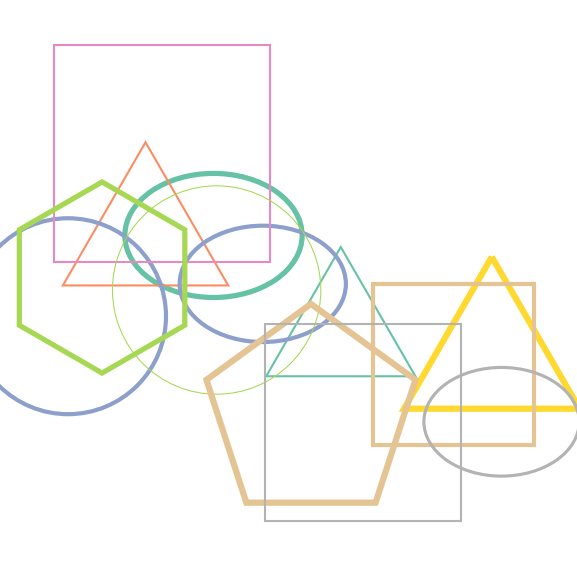[{"shape": "oval", "thickness": 2.5, "radius": 0.77, "center": [0.37, 0.591]}, {"shape": "triangle", "thickness": 1, "radius": 0.75, "center": [0.59, 0.422]}, {"shape": "triangle", "thickness": 1, "radius": 0.83, "center": [0.252, 0.587]}, {"shape": "oval", "thickness": 2, "radius": 0.72, "center": [0.455, 0.508]}, {"shape": "circle", "thickness": 2, "radius": 0.85, "center": [0.118, 0.452]}, {"shape": "square", "thickness": 1, "radius": 0.94, "center": [0.281, 0.733]}, {"shape": "circle", "thickness": 0.5, "radius": 0.9, "center": [0.375, 0.497]}, {"shape": "hexagon", "thickness": 2.5, "radius": 0.83, "center": [0.177, 0.519]}, {"shape": "triangle", "thickness": 3, "radius": 0.88, "center": [0.852, 0.379]}, {"shape": "square", "thickness": 2, "radius": 0.7, "center": [0.786, 0.368]}, {"shape": "pentagon", "thickness": 3, "radius": 0.95, "center": [0.538, 0.283]}, {"shape": "square", "thickness": 1, "radius": 0.85, "center": [0.629, 0.268]}, {"shape": "oval", "thickness": 1.5, "radius": 0.67, "center": [0.868, 0.269]}]